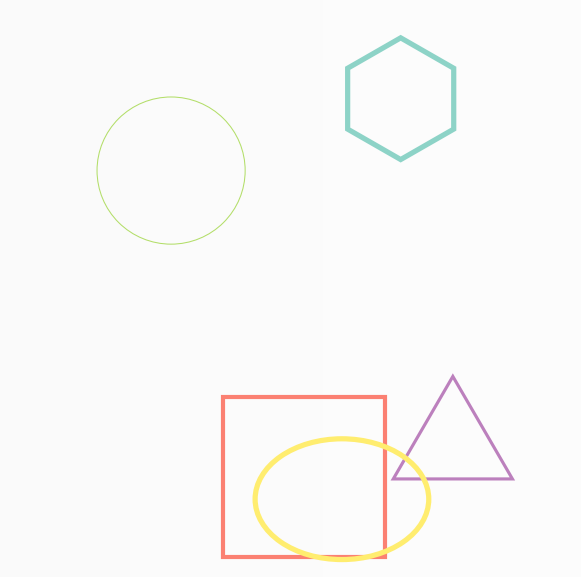[{"shape": "hexagon", "thickness": 2.5, "radius": 0.53, "center": [0.689, 0.828]}, {"shape": "square", "thickness": 2, "radius": 0.69, "center": [0.523, 0.173]}, {"shape": "circle", "thickness": 0.5, "radius": 0.64, "center": [0.294, 0.704]}, {"shape": "triangle", "thickness": 1.5, "radius": 0.59, "center": [0.779, 0.229]}, {"shape": "oval", "thickness": 2.5, "radius": 0.75, "center": [0.588, 0.135]}]